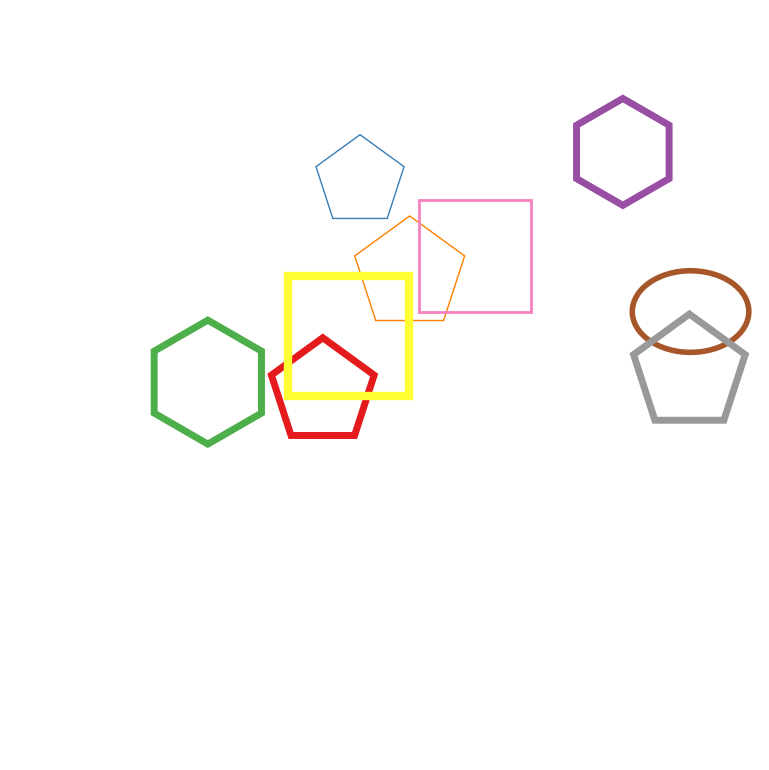[{"shape": "pentagon", "thickness": 2.5, "radius": 0.35, "center": [0.419, 0.491]}, {"shape": "pentagon", "thickness": 0.5, "radius": 0.3, "center": [0.468, 0.765]}, {"shape": "hexagon", "thickness": 2.5, "radius": 0.4, "center": [0.27, 0.504]}, {"shape": "hexagon", "thickness": 2.5, "radius": 0.35, "center": [0.809, 0.803]}, {"shape": "pentagon", "thickness": 0.5, "radius": 0.38, "center": [0.532, 0.644]}, {"shape": "square", "thickness": 3, "radius": 0.39, "center": [0.452, 0.564]}, {"shape": "oval", "thickness": 2, "radius": 0.38, "center": [0.897, 0.595]}, {"shape": "square", "thickness": 1, "radius": 0.36, "center": [0.616, 0.667]}, {"shape": "pentagon", "thickness": 2.5, "radius": 0.38, "center": [0.895, 0.516]}]